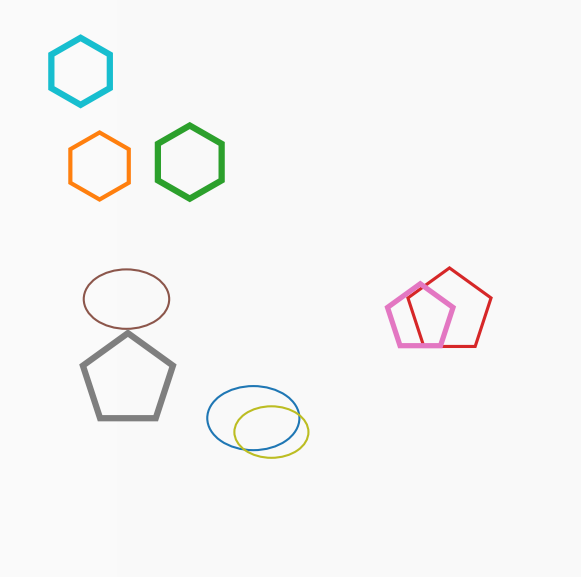[{"shape": "oval", "thickness": 1, "radius": 0.4, "center": [0.436, 0.275]}, {"shape": "hexagon", "thickness": 2, "radius": 0.29, "center": [0.171, 0.712]}, {"shape": "hexagon", "thickness": 3, "radius": 0.32, "center": [0.326, 0.718]}, {"shape": "pentagon", "thickness": 1.5, "radius": 0.38, "center": [0.773, 0.46]}, {"shape": "oval", "thickness": 1, "radius": 0.37, "center": [0.218, 0.481]}, {"shape": "pentagon", "thickness": 2.5, "radius": 0.3, "center": [0.723, 0.448]}, {"shape": "pentagon", "thickness": 3, "radius": 0.41, "center": [0.22, 0.341]}, {"shape": "oval", "thickness": 1, "radius": 0.32, "center": [0.467, 0.251]}, {"shape": "hexagon", "thickness": 3, "radius": 0.29, "center": [0.139, 0.876]}]